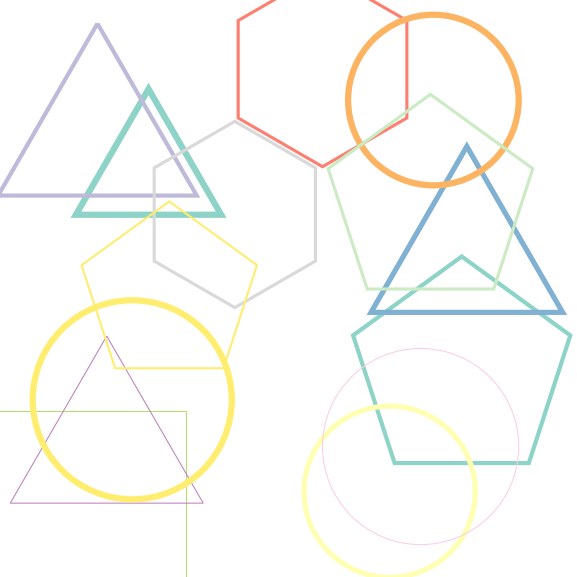[{"shape": "triangle", "thickness": 3, "radius": 0.73, "center": [0.257, 0.7]}, {"shape": "pentagon", "thickness": 2, "radius": 0.99, "center": [0.799, 0.357]}, {"shape": "circle", "thickness": 2.5, "radius": 0.74, "center": [0.675, 0.148]}, {"shape": "triangle", "thickness": 2, "radius": 0.99, "center": [0.169, 0.76]}, {"shape": "hexagon", "thickness": 1.5, "radius": 0.84, "center": [0.558, 0.879]}, {"shape": "triangle", "thickness": 2.5, "radius": 0.96, "center": [0.808, 0.554]}, {"shape": "circle", "thickness": 3, "radius": 0.74, "center": [0.75, 0.826]}, {"shape": "square", "thickness": 0.5, "radius": 0.84, "center": [0.155, 0.12]}, {"shape": "circle", "thickness": 0.5, "radius": 0.85, "center": [0.728, 0.226]}, {"shape": "hexagon", "thickness": 1.5, "radius": 0.81, "center": [0.407, 0.628]}, {"shape": "triangle", "thickness": 0.5, "radius": 0.96, "center": [0.185, 0.224]}, {"shape": "pentagon", "thickness": 1.5, "radius": 0.93, "center": [0.745, 0.649]}, {"shape": "pentagon", "thickness": 1, "radius": 0.8, "center": [0.293, 0.491]}, {"shape": "circle", "thickness": 3, "radius": 0.86, "center": [0.229, 0.307]}]